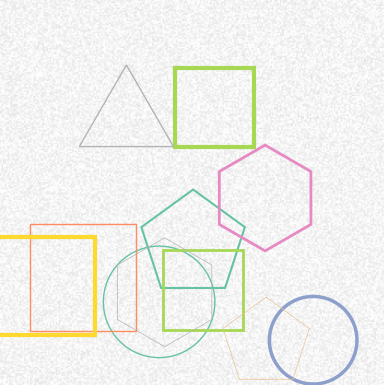[{"shape": "pentagon", "thickness": 1.5, "radius": 0.71, "center": [0.502, 0.366]}, {"shape": "circle", "thickness": 1, "radius": 0.72, "center": [0.413, 0.216]}, {"shape": "square", "thickness": 1, "radius": 0.69, "center": [0.216, 0.279]}, {"shape": "circle", "thickness": 2.5, "radius": 0.57, "center": [0.813, 0.116]}, {"shape": "hexagon", "thickness": 2, "radius": 0.69, "center": [0.689, 0.486]}, {"shape": "square", "thickness": 2, "radius": 0.52, "center": [0.527, 0.246]}, {"shape": "square", "thickness": 3, "radius": 0.51, "center": [0.556, 0.721]}, {"shape": "square", "thickness": 3, "radius": 0.63, "center": [0.121, 0.257]}, {"shape": "pentagon", "thickness": 0.5, "radius": 0.59, "center": [0.691, 0.11]}, {"shape": "triangle", "thickness": 1, "radius": 0.71, "center": [0.328, 0.69]}, {"shape": "hexagon", "thickness": 0.5, "radius": 0.71, "center": [0.428, 0.241]}]